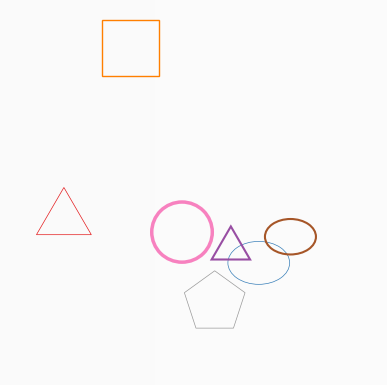[{"shape": "triangle", "thickness": 0.5, "radius": 0.41, "center": [0.165, 0.431]}, {"shape": "oval", "thickness": 0.5, "radius": 0.4, "center": [0.668, 0.317]}, {"shape": "triangle", "thickness": 1.5, "radius": 0.29, "center": [0.596, 0.355]}, {"shape": "square", "thickness": 1, "radius": 0.37, "center": [0.337, 0.875]}, {"shape": "oval", "thickness": 1.5, "radius": 0.33, "center": [0.75, 0.385]}, {"shape": "circle", "thickness": 2.5, "radius": 0.39, "center": [0.47, 0.397]}, {"shape": "pentagon", "thickness": 0.5, "radius": 0.41, "center": [0.554, 0.214]}]